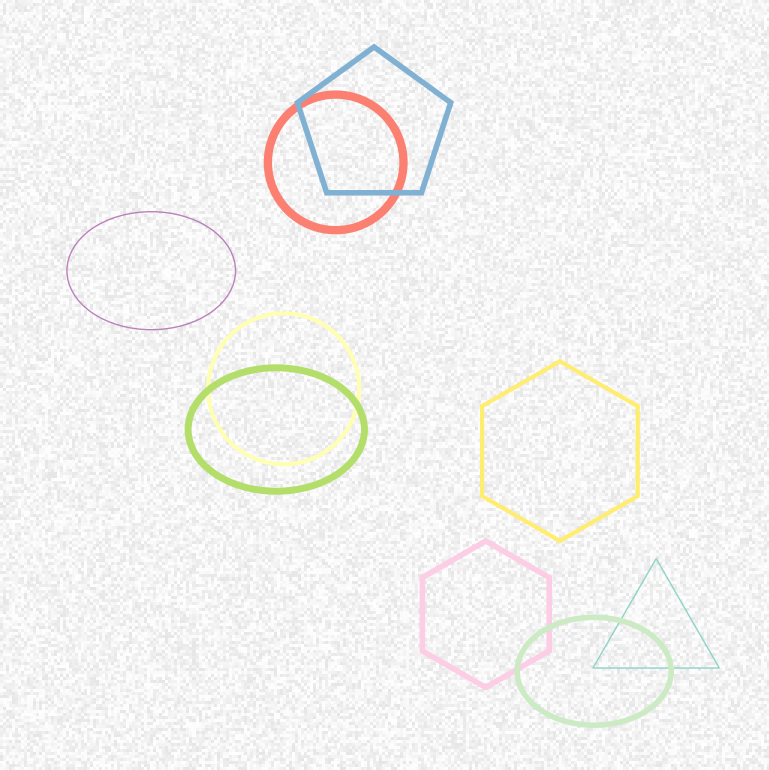[{"shape": "triangle", "thickness": 0.5, "radius": 0.47, "center": [0.852, 0.18]}, {"shape": "circle", "thickness": 1.5, "radius": 0.49, "center": [0.368, 0.495]}, {"shape": "circle", "thickness": 3, "radius": 0.44, "center": [0.436, 0.789]}, {"shape": "pentagon", "thickness": 2, "radius": 0.52, "center": [0.486, 0.834]}, {"shape": "oval", "thickness": 2.5, "radius": 0.57, "center": [0.359, 0.442]}, {"shape": "hexagon", "thickness": 2, "radius": 0.48, "center": [0.631, 0.202]}, {"shape": "oval", "thickness": 0.5, "radius": 0.55, "center": [0.196, 0.648]}, {"shape": "oval", "thickness": 2, "radius": 0.5, "center": [0.772, 0.128]}, {"shape": "hexagon", "thickness": 1.5, "radius": 0.58, "center": [0.727, 0.414]}]